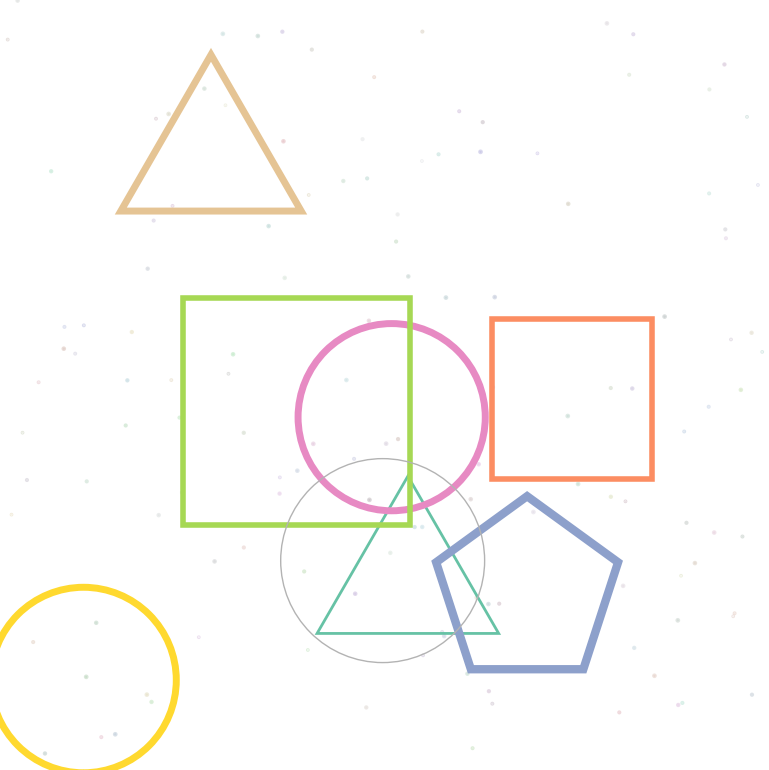[{"shape": "triangle", "thickness": 1, "radius": 0.68, "center": [0.53, 0.245]}, {"shape": "square", "thickness": 2, "radius": 0.52, "center": [0.743, 0.482]}, {"shape": "pentagon", "thickness": 3, "radius": 0.62, "center": [0.685, 0.231]}, {"shape": "circle", "thickness": 2.5, "radius": 0.61, "center": [0.509, 0.458]}, {"shape": "square", "thickness": 2, "radius": 0.74, "center": [0.385, 0.465]}, {"shape": "circle", "thickness": 2.5, "radius": 0.6, "center": [0.108, 0.117]}, {"shape": "triangle", "thickness": 2.5, "radius": 0.68, "center": [0.274, 0.794]}, {"shape": "circle", "thickness": 0.5, "radius": 0.66, "center": [0.497, 0.272]}]